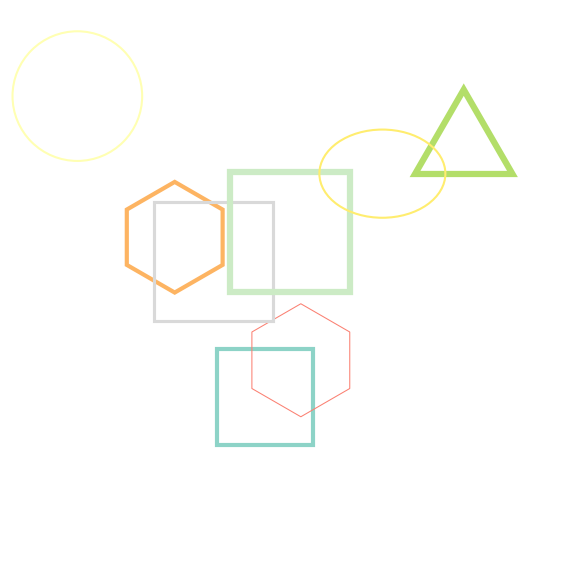[{"shape": "square", "thickness": 2, "radius": 0.41, "center": [0.459, 0.312]}, {"shape": "circle", "thickness": 1, "radius": 0.56, "center": [0.134, 0.833]}, {"shape": "hexagon", "thickness": 0.5, "radius": 0.49, "center": [0.521, 0.375]}, {"shape": "hexagon", "thickness": 2, "radius": 0.48, "center": [0.303, 0.588]}, {"shape": "triangle", "thickness": 3, "radius": 0.49, "center": [0.803, 0.747]}, {"shape": "square", "thickness": 1.5, "radius": 0.52, "center": [0.37, 0.546]}, {"shape": "square", "thickness": 3, "radius": 0.52, "center": [0.503, 0.597]}, {"shape": "oval", "thickness": 1, "radius": 0.55, "center": [0.662, 0.698]}]